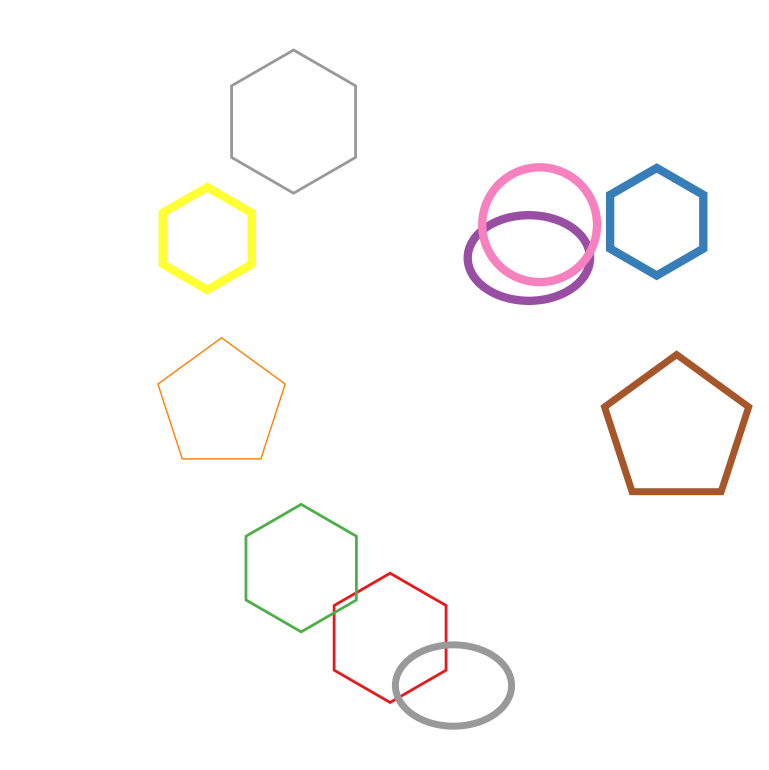[{"shape": "hexagon", "thickness": 1, "radius": 0.42, "center": [0.507, 0.172]}, {"shape": "hexagon", "thickness": 3, "radius": 0.35, "center": [0.853, 0.712]}, {"shape": "hexagon", "thickness": 1, "radius": 0.41, "center": [0.391, 0.262]}, {"shape": "oval", "thickness": 3, "radius": 0.4, "center": [0.687, 0.665]}, {"shape": "pentagon", "thickness": 0.5, "radius": 0.43, "center": [0.288, 0.474]}, {"shape": "hexagon", "thickness": 3, "radius": 0.33, "center": [0.269, 0.69]}, {"shape": "pentagon", "thickness": 2.5, "radius": 0.49, "center": [0.879, 0.441]}, {"shape": "circle", "thickness": 3, "radius": 0.37, "center": [0.701, 0.708]}, {"shape": "hexagon", "thickness": 1, "radius": 0.46, "center": [0.381, 0.842]}, {"shape": "oval", "thickness": 2.5, "radius": 0.38, "center": [0.589, 0.11]}]